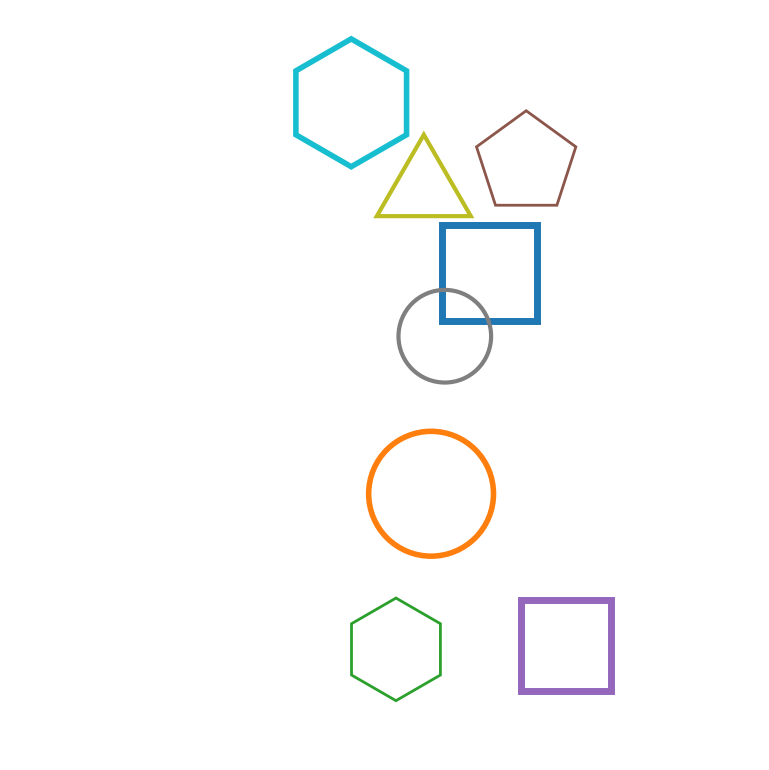[{"shape": "square", "thickness": 2.5, "radius": 0.31, "center": [0.635, 0.645]}, {"shape": "circle", "thickness": 2, "radius": 0.41, "center": [0.56, 0.359]}, {"shape": "hexagon", "thickness": 1, "radius": 0.33, "center": [0.514, 0.157]}, {"shape": "square", "thickness": 2.5, "radius": 0.29, "center": [0.735, 0.162]}, {"shape": "pentagon", "thickness": 1, "radius": 0.34, "center": [0.683, 0.788]}, {"shape": "circle", "thickness": 1.5, "radius": 0.3, "center": [0.578, 0.563]}, {"shape": "triangle", "thickness": 1.5, "radius": 0.35, "center": [0.55, 0.755]}, {"shape": "hexagon", "thickness": 2, "radius": 0.41, "center": [0.456, 0.866]}]